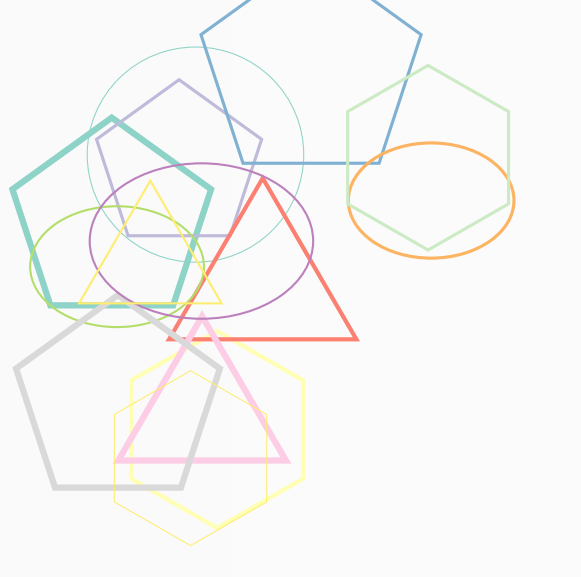[{"shape": "circle", "thickness": 0.5, "radius": 0.93, "center": [0.336, 0.731]}, {"shape": "pentagon", "thickness": 3, "radius": 0.9, "center": [0.192, 0.616]}, {"shape": "hexagon", "thickness": 2, "radius": 0.85, "center": [0.374, 0.255]}, {"shape": "pentagon", "thickness": 1.5, "radius": 0.75, "center": [0.308, 0.712]}, {"shape": "triangle", "thickness": 2, "radius": 0.93, "center": [0.452, 0.505]}, {"shape": "pentagon", "thickness": 1.5, "radius": 1.0, "center": [0.535, 0.878]}, {"shape": "oval", "thickness": 1.5, "radius": 0.71, "center": [0.742, 0.652]}, {"shape": "oval", "thickness": 1, "radius": 0.75, "center": [0.201, 0.537]}, {"shape": "triangle", "thickness": 3, "radius": 0.83, "center": [0.348, 0.285]}, {"shape": "pentagon", "thickness": 3, "radius": 0.92, "center": [0.203, 0.304]}, {"shape": "oval", "thickness": 1, "radius": 0.96, "center": [0.347, 0.582]}, {"shape": "hexagon", "thickness": 1.5, "radius": 0.8, "center": [0.737, 0.726]}, {"shape": "hexagon", "thickness": 0.5, "radius": 0.76, "center": [0.328, 0.206]}, {"shape": "triangle", "thickness": 1, "radius": 0.71, "center": [0.259, 0.545]}]